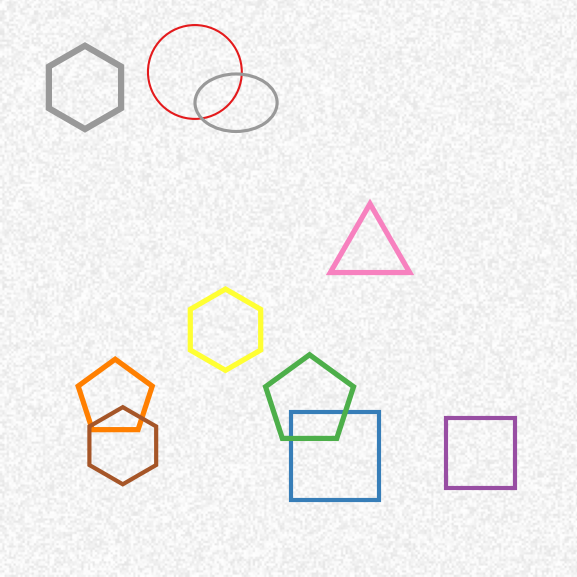[{"shape": "circle", "thickness": 1, "radius": 0.41, "center": [0.337, 0.874]}, {"shape": "square", "thickness": 2, "radius": 0.38, "center": [0.58, 0.209]}, {"shape": "pentagon", "thickness": 2.5, "radius": 0.4, "center": [0.536, 0.305]}, {"shape": "square", "thickness": 2, "radius": 0.3, "center": [0.831, 0.215]}, {"shape": "pentagon", "thickness": 2.5, "radius": 0.34, "center": [0.199, 0.31]}, {"shape": "hexagon", "thickness": 2.5, "radius": 0.35, "center": [0.39, 0.428]}, {"shape": "hexagon", "thickness": 2, "radius": 0.33, "center": [0.213, 0.227]}, {"shape": "triangle", "thickness": 2.5, "radius": 0.4, "center": [0.641, 0.567]}, {"shape": "oval", "thickness": 1.5, "radius": 0.36, "center": [0.409, 0.821]}, {"shape": "hexagon", "thickness": 3, "radius": 0.36, "center": [0.147, 0.848]}]